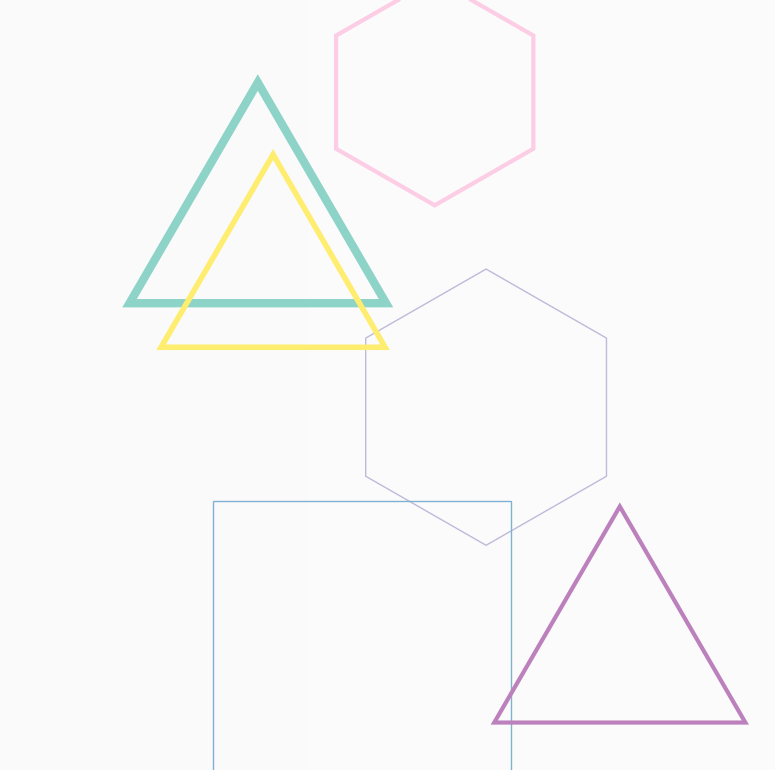[{"shape": "triangle", "thickness": 3, "radius": 0.96, "center": [0.333, 0.702]}, {"shape": "hexagon", "thickness": 0.5, "radius": 0.9, "center": [0.627, 0.471]}, {"shape": "square", "thickness": 0.5, "radius": 0.96, "center": [0.467, 0.158]}, {"shape": "hexagon", "thickness": 1.5, "radius": 0.73, "center": [0.561, 0.88]}, {"shape": "triangle", "thickness": 1.5, "radius": 0.94, "center": [0.8, 0.155]}, {"shape": "triangle", "thickness": 2, "radius": 0.83, "center": [0.352, 0.632]}]